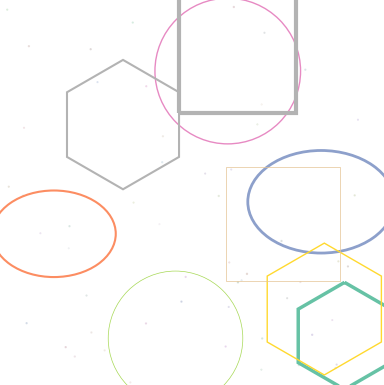[{"shape": "hexagon", "thickness": 2.5, "radius": 0.69, "center": [0.895, 0.128]}, {"shape": "oval", "thickness": 1.5, "radius": 0.8, "center": [0.14, 0.393]}, {"shape": "oval", "thickness": 2, "radius": 0.95, "center": [0.834, 0.476]}, {"shape": "circle", "thickness": 1, "radius": 0.95, "center": [0.592, 0.815]}, {"shape": "circle", "thickness": 0.5, "radius": 0.87, "center": [0.456, 0.121]}, {"shape": "hexagon", "thickness": 1, "radius": 0.86, "center": [0.842, 0.197]}, {"shape": "square", "thickness": 0.5, "radius": 0.74, "center": [0.735, 0.418]}, {"shape": "hexagon", "thickness": 1.5, "radius": 0.84, "center": [0.32, 0.676]}, {"shape": "square", "thickness": 3, "radius": 0.76, "center": [0.616, 0.859]}]